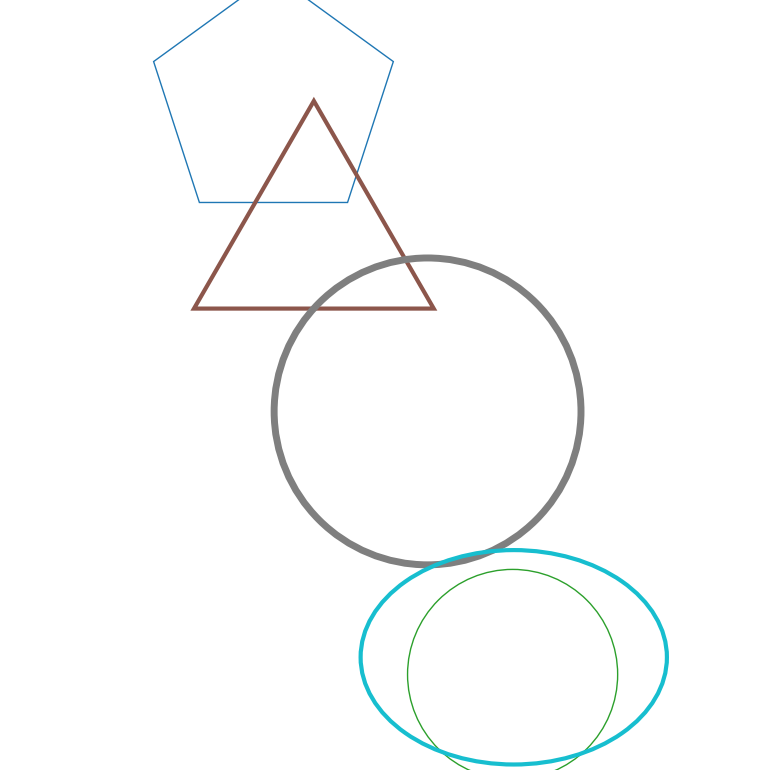[{"shape": "pentagon", "thickness": 0.5, "radius": 0.82, "center": [0.355, 0.869]}, {"shape": "circle", "thickness": 0.5, "radius": 0.68, "center": [0.666, 0.124]}, {"shape": "triangle", "thickness": 1.5, "radius": 0.9, "center": [0.408, 0.689]}, {"shape": "circle", "thickness": 2.5, "radius": 1.0, "center": [0.555, 0.466]}, {"shape": "oval", "thickness": 1.5, "radius": 0.99, "center": [0.667, 0.146]}]